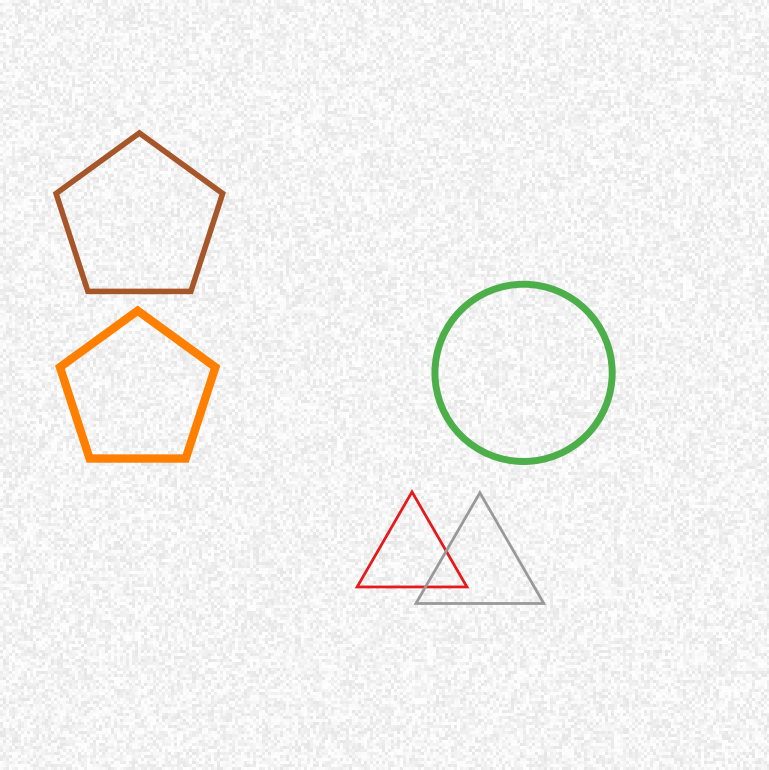[{"shape": "triangle", "thickness": 1, "radius": 0.41, "center": [0.535, 0.279]}, {"shape": "circle", "thickness": 2.5, "radius": 0.58, "center": [0.68, 0.516]}, {"shape": "pentagon", "thickness": 3, "radius": 0.53, "center": [0.179, 0.49]}, {"shape": "pentagon", "thickness": 2, "radius": 0.57, "center": [0.181, 0.714]}, {"shape": "triangle", "thickness": 1, "radius": 0.48, "center": [0.623, 0.264]}]